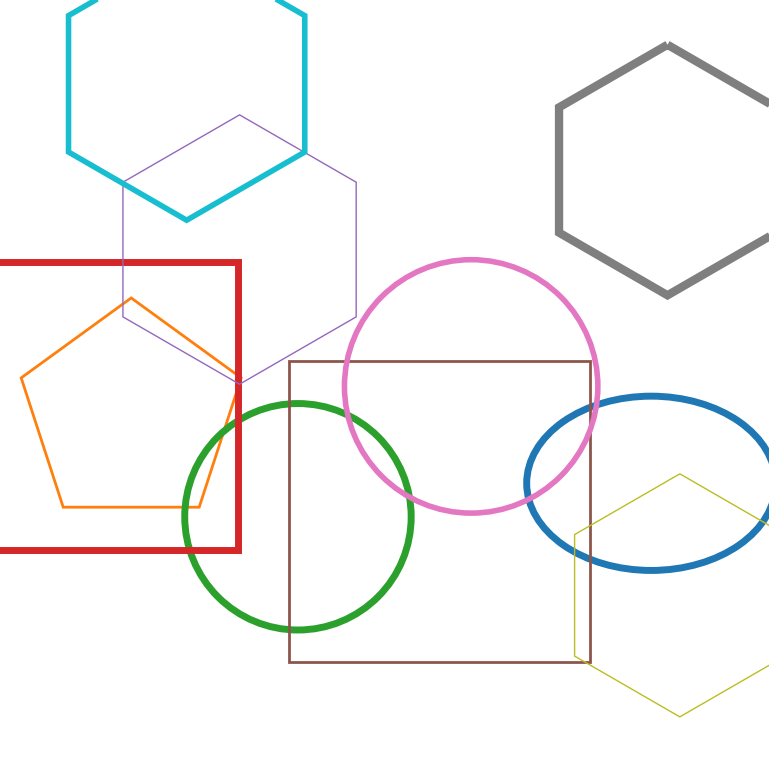[{"shape": "oval", "thickness": 2.5, "radius": 0.81, "center": [0.846, 0.372]}, {"shape": "pentagon", "thickness": 1, "radius": 0.75, "center": [0.17, 0.463]}, {"shape": "circle", "thickness": 2.5, "radius": 0.74, "center": [0.387, 0.329]}, {"shape": "square", "thickness": 2.5, "radius": 0.94, "center": [0.121, 0.473]}, {"shape": "hexagon", "thickness": 0.5, "radius": 0.87, "center": [0.311, 0.676]}, {"shape": "square", "thickness": 1, "radius": 0.98, "center": [0.571, 0.336]}, {"shape": "circle", "thickness": 2, "radius": 0.82, "center": [0.612, 0.498]}, {"shape": "hexagon", "thickness": 3, "radius": 0.81, "center": [0.867, 0.779]}, {"shape": "hexagon", "thickness": 0.5, "radius": 0.79, "center": [0.883, 0.227]}, {"shape": "hexagon", "thickness": 2, "radius": 0.89, "center": [0.242, 0.891]}]